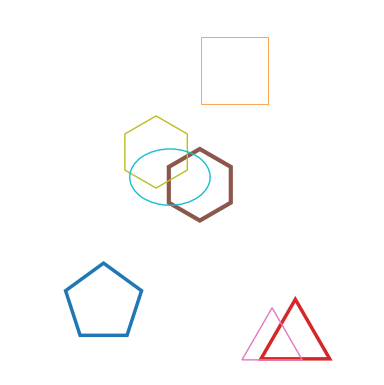[{"shape": "pentagon", "thickness": 2.5, "radius": 0.52, "center": [0.269, 0.213]}, {"shape": "square", "thickness": 0.5, "radius": 0.43, "center": [0.609, 0.816]}, {"shape": "triangle", "thickness": 2.5, "radius": 0.52, "center": [0.767, 0.119]}, {"shape": "hexagon", "thickness": 3, "radius": 0.46, "center": [0.519, 0.52]}, {"shape": "triangle", "thickness": 1, "radius": 0.45, "center": [0.707, 0.11]}, {"shape": "hexagon", "thickness": 1, "radius": 0.47, "center": [0.405, 0.605]}, {"shape": "oval", "thickness": 1, "radius": 0.52, "center": [0.441, 0.54]}]